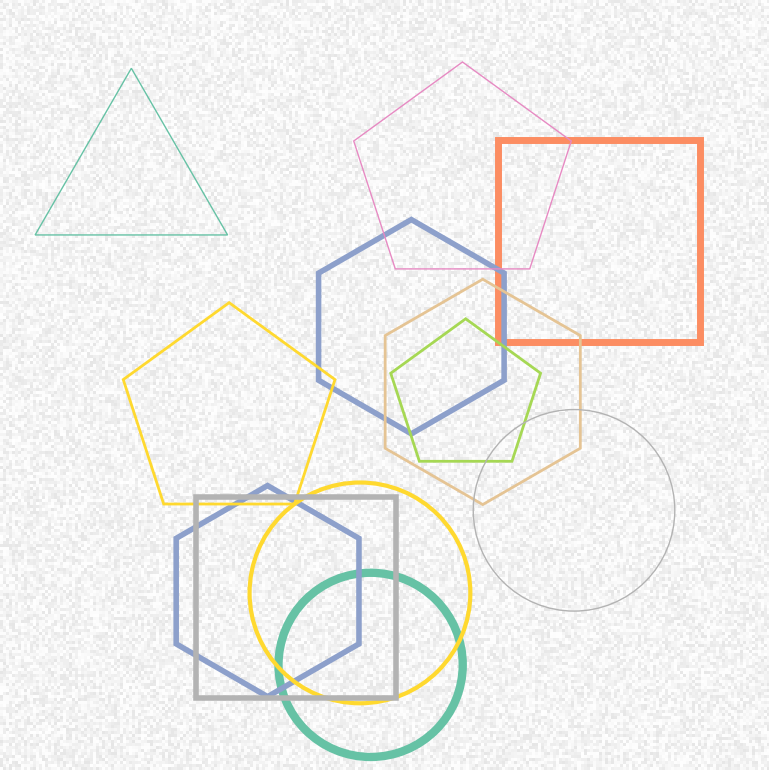[{"shape": "circle", "thickness": 3, "radius": 0.6, "center": [0.481, 0.137]}, {"shape": "triangle", "thickness": 0.5, "radius": 0.72, "center": [0.171, 0.767]}, {"shape": "square", "thickness": 2.5, "radius": 0.66, "center": [0.778, 0.687]}, {"shape": "hexagon", "thickness": 2, "radius": 0.69, "center": [0.347, 0.232]}, {"shape": "hexagon", "thickness": 2, "radius": 0.7, "center": [0.534, 0.576]}, {"shape": "pentagon", "thickness": 0.5, "radius": 0.74, "center": [0.601, 0.771]}, {"shape": "pentagon", "thickness": 1, "radius": 0.51, "center": [0.605, 0.484]}, {"shape": "pentagon", "thickness": 1, "radius": 0.72, "center": [0.298, 0.462]}, {"shape": "circle", "thickness": 1.5, "radius": 0.72, "center": [0.467, 0.23]}, {"shape": "hexagon", "thickness": 1, "radius": 0.73, "center": [0.627, 0.491]}, {"shape": "square", "thickness": 2, "radius": 0.65, "center": [0.384, 0.224]}, {"shape": "circle", "thickness": 0.5, "radius": 0.65, "center": [0.745, 0.337]}]